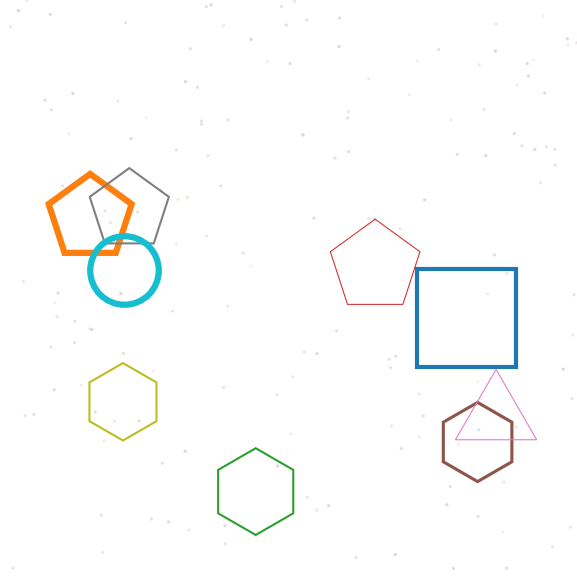[{"shape": "square", "thickness": 2, "radius": 0.43, "center": [0.808, 0.449]}, {"shape": "pentagon", "thickness": 3, "radius": 0.38, "center": [0.156, 0.622]}, {"shape": "hexagon", "thickness": 1, "radius": 0.38, "center": [0.443, 0.148]}, {"shape": "pentagon", "thickness": 0.5, "radius": 0.41, "center": [0.65, 0.538]}, {"shape": "hexagon", "thickness": 1.5, "radius": 0.34, "center": [0.827, 0.234]}, {"shape": "triangle", "thickness": 0.5, "radius": 0.41, "center": [0.859, 0.278]}, {"shape": "pentagon", "thickness": 1, "radius": 0.36, "center": [0.224, 0.636]}, {"shape": "hexagon", "thickness": 1, "radius": 0.34, "center": [0.213, 0.303]}, {"shape": "circle", "thickness": 3, "radius": 0.3, "center": [0.216, 0.531]}]